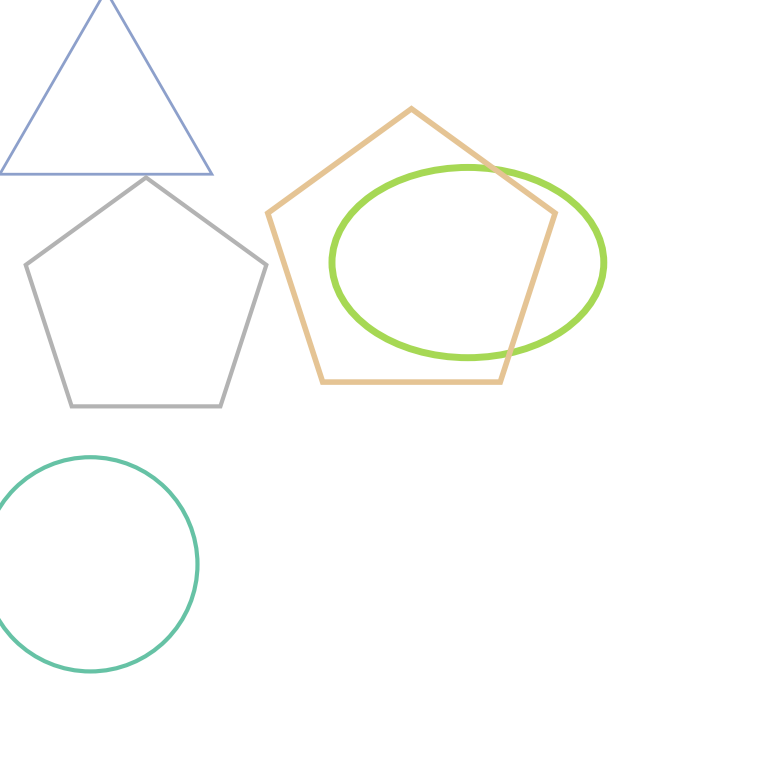[{"shape": "circle", "thickness": 1.5, "radius": 0.7, "center": [0.117, 0.267]}, {"shape": "triangle", "thickness": 1, "radius": 0.8, "center": [0.137, 0.853]}, {"shape": "oval", "thickness": 2.5, "radius": 0.88, "center": [0.608, 0.659]}, {"shape": "pentagon", "thickness": 2, "radius": 0.98, "center": [0.534, 0.663]}, {"shape": "pentagon", "thickness": 1.5, "radius": 0.82, "center": [0.19, 0.605]}]